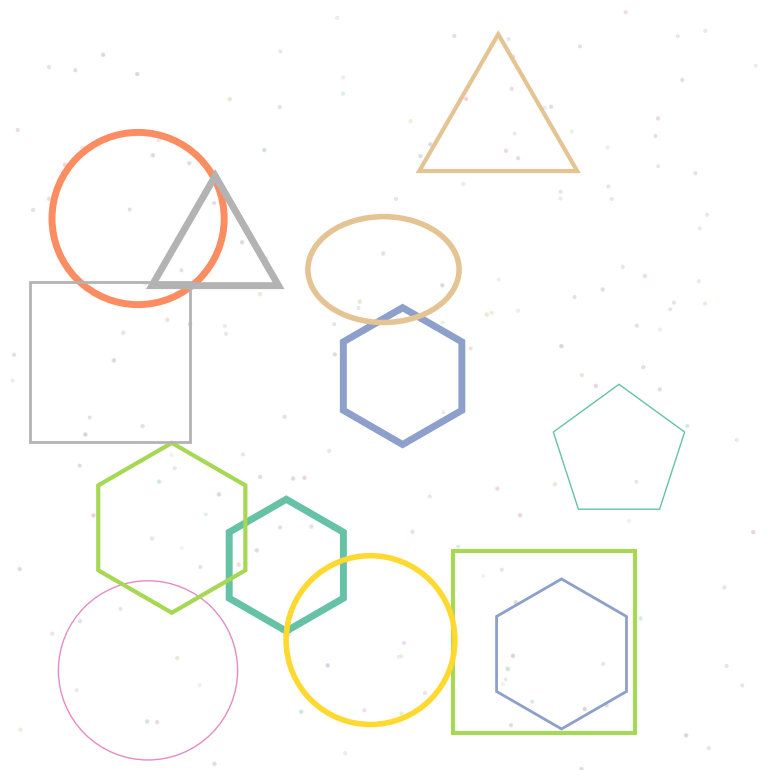[{"shape": "pentagon", "thickness": 0.5, "radius": 0.45, "center": [0.804, 0.411]}, {"shape": "hexagon", "thickness": 2.5, "radius": 0.43, "center": [0.372, 0.266]}, {"shape": "circle", "thickness": 2.5, "radius": 0.56, "center": [0.179, 0.716]}, {"shape": "hexagon", "thickness": 2.5, "radius": 0.44, "center": [0.523, 0.512]}, {"shape": "hexagon", "thickness": 1, "radius": 0.49, "center": [0.729, 0.151]}, {"shape": "circle", "thickness": 0.5, "radius": 0.58, "center": [0.192, 0.129]}, {"shape": "square", "thickness": 1.5, "radius": 0.59, "center": [0.706, 0.166]}, {"shape": "hexagon", "thickness": 1.5, "radius": 0.55, "center": [0.223, 0.315]}, {"shape": "circle", "thickness": 2, "radius": 0.55, "center": [0.481, 0.169]}, {"shape": "triangle", "thickness": 1.5, "radius": 0.59, "center": [0.647, 0.837]}, {"shape": "oval", "thickness": 2, "radius": 0.49, "center": [0.498, 0.65]}, {"shape": "square", "thickness": 1, "radius": 0.52, "center": [0.142, 0.53]}, {"shape": "triangle", "thickness": 2.5, "radius": 0.47, "center": [0.28, 0.677]}]